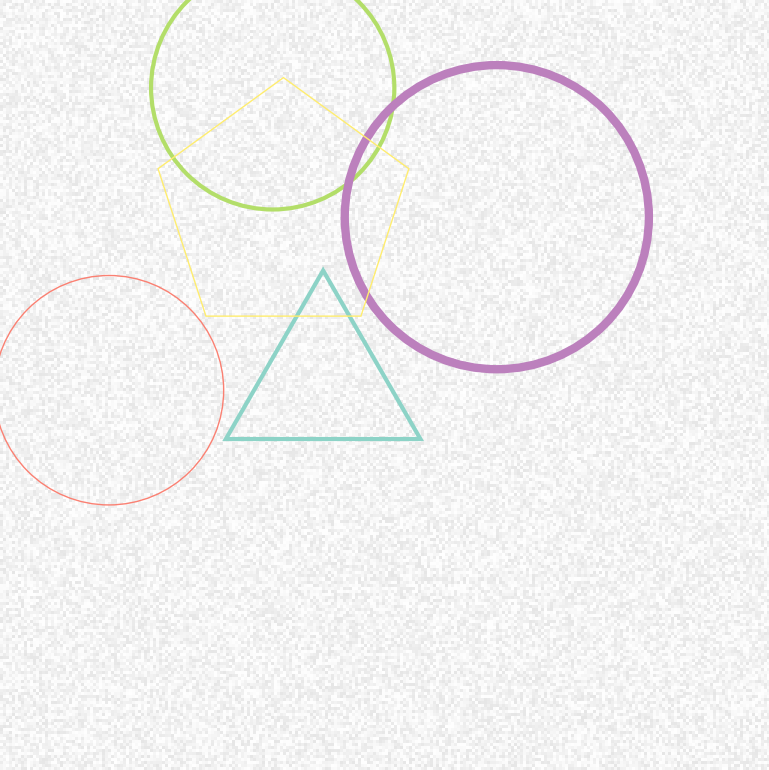[{"shape": "triangle", "thickness": 1.5, "radius": 0.73, "center": [0.42, 0.503]}, {"shape": "circle", "thickness": 0.5, "radius": 0.74, "center": [0.141, 0.493]}, {"shape": "circle", "thickness": 1.5, "radius": 0.79, "center": [0.354, 0.886]}, {"shape": "circle", "thickness": 3, "radius": 0.99, "center": [0.645, 0.718]}, {"shape": "pentagon", "thickness": 0.5, "radius": 0.86, "center": [0.368, 0.728]}]